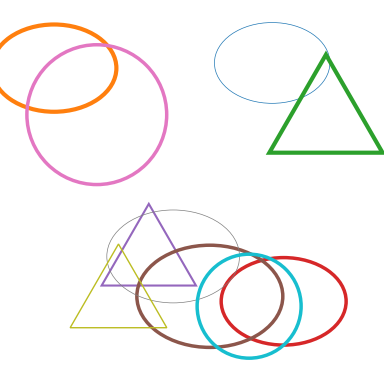[{"shape": "oval", "thickness": 0.5, "radius": 0.75, "center": [0.707, 0.837]}, {"shape": "oval", "thickness": 3, "radius": 0.81, "center": [0.14, 0.823]}, {"shape": "triangle", "thickness": 3, "radius": 0.85, "center": [0.847, 0.688]}, {"shape": "oval", "thickness": 2.5, "radius": 0.81, "center": [0.737, 0.217]}, {"shape": "triangle", "thickness": 1.5, "radius": 0.71, "center": [0.386, 0.329]}, {"shape": "oval", "thickness": 2.5, "radius": 0.95, "center": [0.545, 0.23]}, {"shape": "circle", "thickness": 2.5, "radius": 0.91, "center": [0.251, 0.702]}, {"shape": "oval", "thickness": 0.5, "radius": 0.86, "center": [0.45, 0.334]}, {"shape": "triangle", "thickness": 1, "radius": 0.72, "center": [0.308, 0.221]}, {"shape": "circle", "thickness": 2.5, "radius": 0.68, "center": [0.647, 0.205]}]